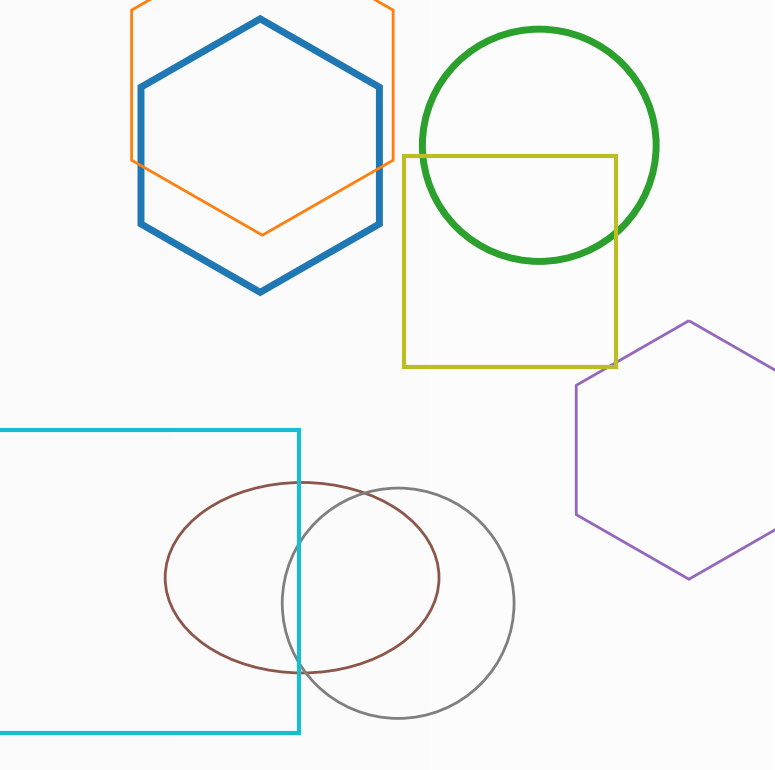[{"shape": "hexagon", "thickness": 2.5, "radius": 0.89, "center": [0.336, 0.798]}, {"shape": "hexagon", "thickness": 1, "radius": 0.97, "center": [0.339, 0.889]}, {"shape": "circle", "thickness": 2.5, "radius": 0.75, "center": [0.696, 0.811]}, {"shape": "hexagon", "thickness": 1, "radius": 0.84, "center": [0.889, 0.416]}, {"shape": "oval", "thickness": 1, "radius": 0.88, "center": [0.39, 0.25]}, {"shape": "circle", "thickness": 1, "radius": 0.75, "center": [0.514, 0.217]}, {"shape": "square", "thickness": 1.5, "radius": 0.68, "center": [0.658, 0.66]}, {"shape": "square", "thickness": 1.5, "radius": 0.98, "center": [0.189, 0.245]}]